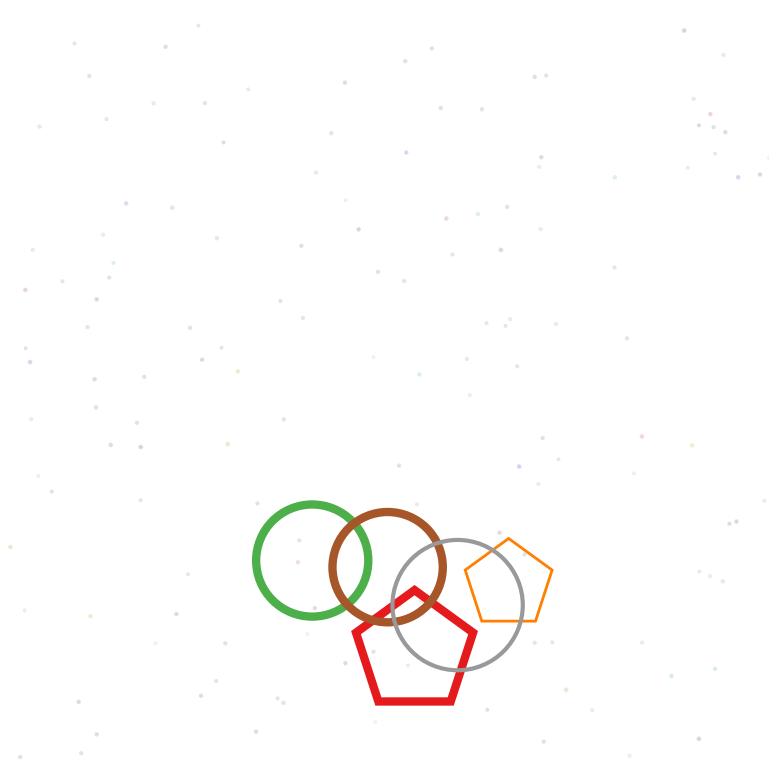[{"shape": "pentagon", "thickness": 3, "radius": 0.4, "center": [0.538, 0.154]}, {"shape": "circle", "thickness": 3, "radius": 0.36, "center": [0.405, 0.272]}, {"shape": "pentagon", "thickness": 1, "radius": 0.3, "center": [0.661, 0.241]}, {"shape": "circle", "thickness": 3, "radius": 0.36, "center": [0.503, 0.263]}, {"shape": "circle", "thickness": 1.5, "radius": 0.42, "center": [0.594, 0.214]}]